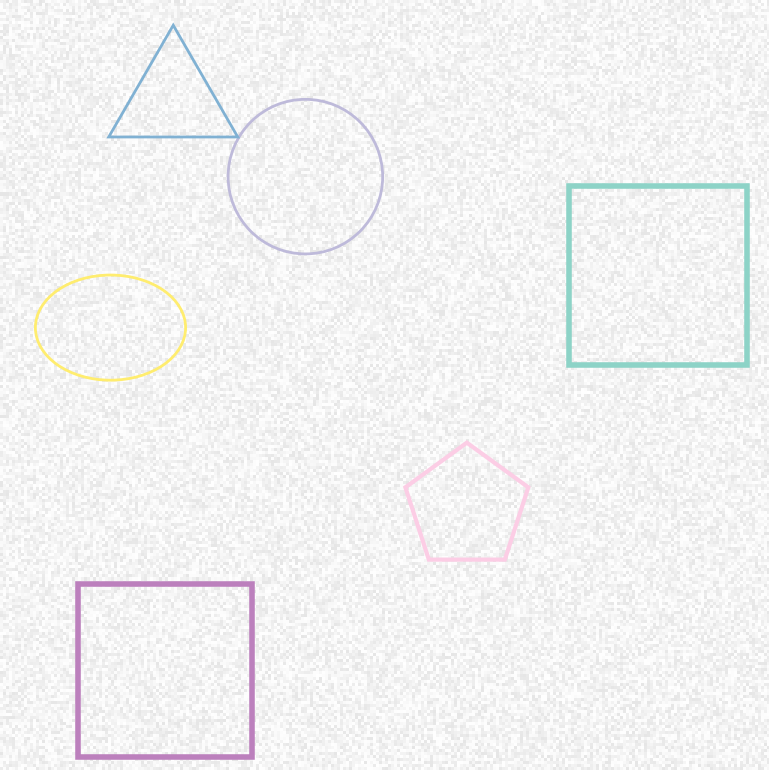[{"shape": "square", "thickness": 2, "radius": 0.58, "center": [0.855, 0.642]}, {"shape": "circle", "thickness": 1, "radius": 0.5, "center": [0.397, 0.771]}, {"shape": "triangle", "thickness": 1, "radius": 0.48, "center": [0.225, 0.87]}, {"shape": "pentagon", "thickness": 1.5, "radius": 0.42, "center": [0.606, 0.341]}, {"shape": "square", "thickness": 2, "radius": 0.56, "center": [0.214, 0.129]}, {"shape": "oval", "thickness": 1, "radius": 0.49, "center": [0.143, 0.575]}]